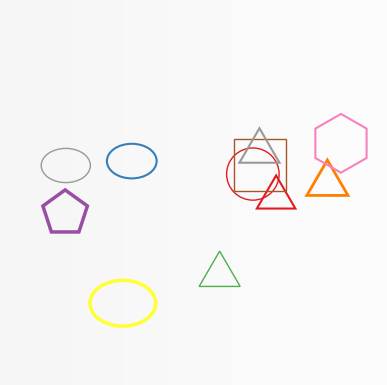[{"shape": "triangle", "thickness": 1.5, "radius": 0.29, "center": [0.713, 0.487]}, {"shape": "circle", "thickness": 1, "radius": 0.34, "center": [0.653, 0.548]}, {"shape": "oval", "thickness": 1.5, "radius": 0.32, "center": [0.34, 0.582]}, {"shape": "triangle", "thickness": 1, "radius": 0.31, "center": [0.567, 0.287]}, {"shape": "pentagon", "thickness": 2.5, "radius": 0.3, "center": [0.168, 0.446]}, {"shape": "triangle", "thickness": 2, "radius": 0.31, "center": [0.845, 0.523]}, {"shape": "oval", "thickness": 2.5, "radius": 0.42, "center": [0.317, 0.212]}, {"shape": "square", "thickness": 1, "radius": 0.34, "center": [0.671, 0.571]}, {"shape": "hexagon", "thickness": 1.5, "radius": 0.38, "center": [0.88, 0.628]}, {"shape": "triangle", "thickness": 1.5, "radius": 0.3, "center": [0.67, 0.607]}, {"shape": "oval", "thickness": 1, "radius": 0.32, "center": [0.17, 0.57]}]